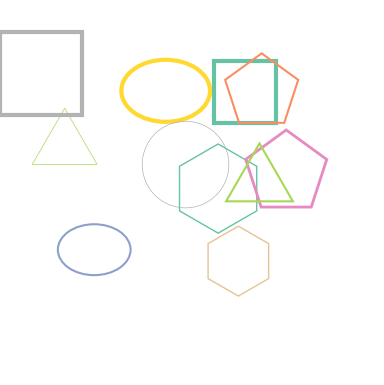[{"shape": "square", "thickness": 3, "radius": 0.41, "center": [0.636, 0.761]}, {"shape": "hexagon", "thickness": 1, "radius": 0.58, "center": [0.567, 0.51]}, {"shape": "pentagon", "thickness": 1.5, "radius": 0.5, "center": [0.68, 0.762]}, {"shape": "oval", "thickness": 1.5, "radius": 0.47, "center": [0.245, 0.351]}, {"shape": "pentagon", "thickness": 2, "radius": 0.55, "center": [0.743, 0.552]}, {"shape": "triangle", "thickness": 0.5, "radius": 0.49, "center": [0.168, 0.622]}, {"shape": "triangle", "thickness": 1.5, "radius": 0.5, "center": [0.674, 0.527]}, {"shape": "oval", "thickness": 3, "radius": 0.58, "center": [0.43, 0.764]}, {"shape": "hexagon", "thickness": 1, "radius": 0.45, "center": [0.619, 0.322]}, {"shape": "square", "thickness": 3, "radius": 0.54, "center": [0.107, 0.81]}, {"shape": "circle", "thickness": 0.5, "radius": 0.56, "center": [0.482, 0.573]}]